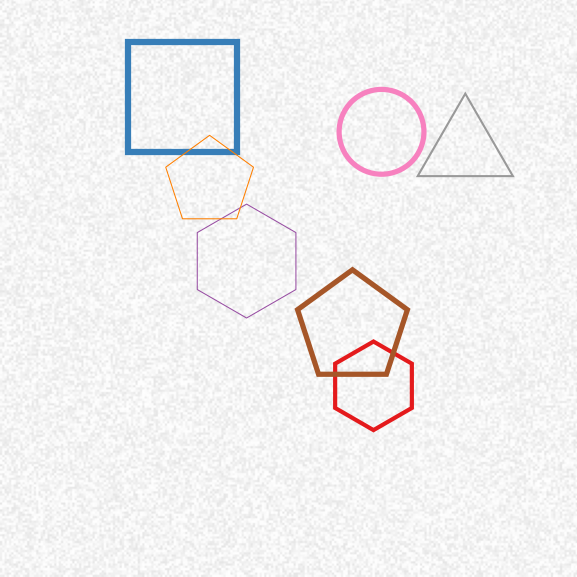[{"shape": "hexagon", "thickness": 2, "radius": 0.38, "center": [0.647, 0.331]}, {"shape": "square", "thickness": 3, "radius": 0.47, "center": [0.316, 0.831]}, {"shape": "hexagon", "thickness": 0.5, "radius": 0.49, "center": [0.427, 0.547]}, {"shape": "pentagon", "thickness": 0.5, "radius": 0.4, "center": [0.363, 0.685]}, {"shape": "pentagon", "thickness": 2.5, "radius": 0.5, "center": [0.61, 0.432]}, {"shape": "circle", "thickness": 2.5, "radius": 0.37, "center": [0.661, 0.771]}, {"shape": "triangle", "thickness": 1, "radius": 0.48, "center": [0.806, 0.742]}]